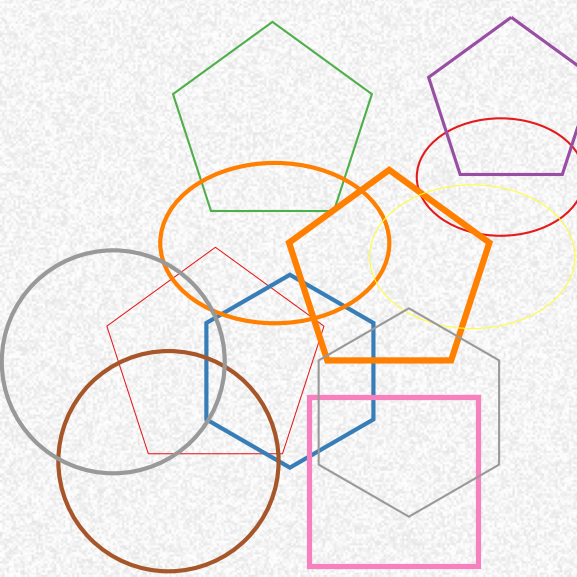[{"shape": "pentagon", "thickness": 0.5, "radius": 0.99, "center": [0.373, 0.373]}, {"shape": "oval", "thickness": 1, "radius": 0.73, "center": [0.867, 0.693]}, {"shape": "hexagon", "thickness": 2, "radius": 0.83, "center": [0.502, 0.356]}, {"shape": "pentagon", "thickness": 1, "radius": 0.91, "center": [0.472, 0.78]}, {"shape": "pentagon", "thickness": 1.5, "radius": 0.75, "center": [0.885, 0.819]}, {"shape": "oval", "thickness": 2, "radius": 0.99, "center": [0.476, 0.578]}, {"shape": "pentagon", "thickness": 3, "radius": 0.91, "center": [0.674, 0.523]}, {"shape": "oval", "thickness": 0.5, "radius": 0.89, "center": [0.818, 0.555]}, {"shape": "circle", "thickness": 2, "radius": 0.95, "center": [0.292, 0.201]}, {"shape": "square", "thickness": 2.5, "radius": 0.73, "center": [0.681, 0.165]}, {"shape": "hexagon", "thickness": 1, "radius": 0.9, "center": [0.708, 0.285]}, {"shape": "circle", "thickness": 2, "radius": 0.97, "center": [0.196, 0.373]}]